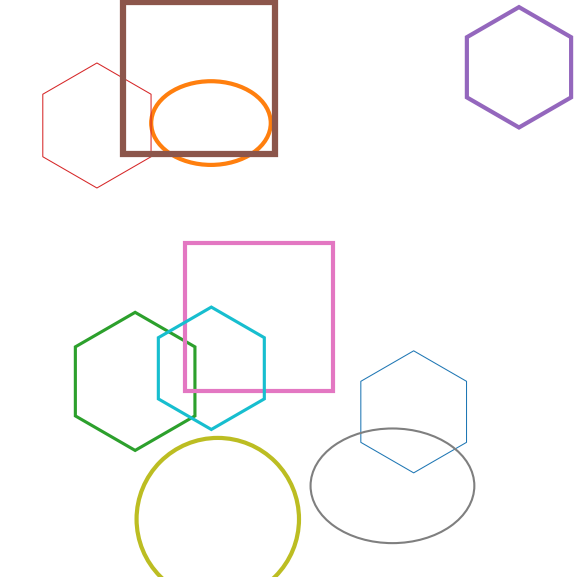[{"shape": "hexagon", "thickness": 0.5, "radius": 0.53, "center": [0.716, 0.286]}, {"shape": "oval", "thickness": 2, "radius": 0.52, "center": [0.365, 0.786]}, {"shape": "hexagon", "thickness": 1.5, "radius": 0.6, "center": [0.234, 0.339]}, {"shape": "hexagon", "thickness": 0.5, "radius": 0.54, "center": [0.168, 0.782]}, {"shape": "hexagon", "thickness": 2, "radius": 0.52, "center": [0.899, 0.883]}, {"shape": "square", "thickness": 3, "radius": 0.66, "center": [0.344, 0.865]}, {"shape": "square", "thickness": 2, "radius": 0.64, "center": [0.448, 0.451]}, {"shape": "oval", "thickness": 1, "radius": 0.71, "center": [0.68, 0.158]}, {"shape": "circle", "thickness": 2, "radius": 0.7, "center": [0.377, 0.1]}, {"shape": "hexagon", "thickness": 1.5, "radius": 0.53, "center": [0.366, 0.361]}]